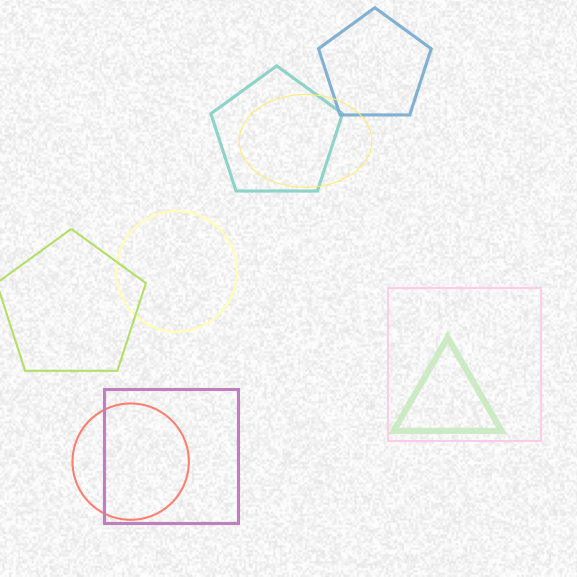[{"shape": "pentagon", "thickness": 1.5, "radius": 0.6, "center": [0.479, 0.765]}, {"shape": "circle", "thickness": 1, "radius": 0.52, "center": [0.306, 0.529]}, {"shape": "circle", "thickness": 1, "radius": 0.5, "center": [0.226, 0.2]}, {"shape": "pentagon", "thickness": 1.5, "radius": 0.51, "center": [0.649, 0.883]}, {"shape": "pentagon", "thickness": 1, "radius": 0.68, "center": [0.123, 0.467]}, {"shape": "square", "thickness": 1, "radius": 0.66, "center": [0.804, 0.367]}, {"shape": "square", "thickness": 1.5, "radius": 0.58, "center": [0.296, 0.209]}, {"shape": "triangle", "thickness": 3, "radius": 0.54, "center": [0.775, 0.307]}, {"shape": "oval", "thickness": 0.5, "radius": 0.57, "center": [0.529, 0.755]}]